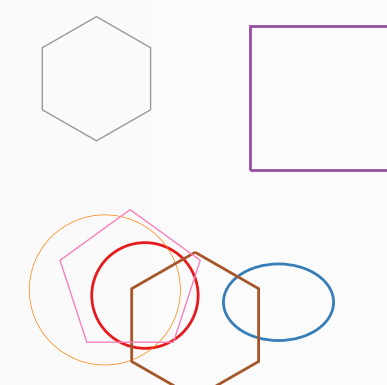[{"shape": "circle", "thickness": 2, "radius": 0.69, "center": [0.374, 0.232]}, {"shape": "oval", "thickness": 2, "radius": 0.71, "center": [0.719, 0.215]}, {"shape": "square", "thickness": 2, "radius": 0.93, "center": [0.831, 0.745]}, {"shape": "circle", "thickness": 0.5, "radius": 0.97, "center": [0.271, 0.247]}, {"shape": "hexagon", "thickness": 2, "radius": 0.95, "center": [0.504, 0.156]}, {"shape": "pentagon", "thickness": 1, "radius": 0.95, "center": [0.336, 0.265]}, {"shape": "hexagon", "thickness": 1, "radius": 0.81, "center": [0.249, 0.795]}]